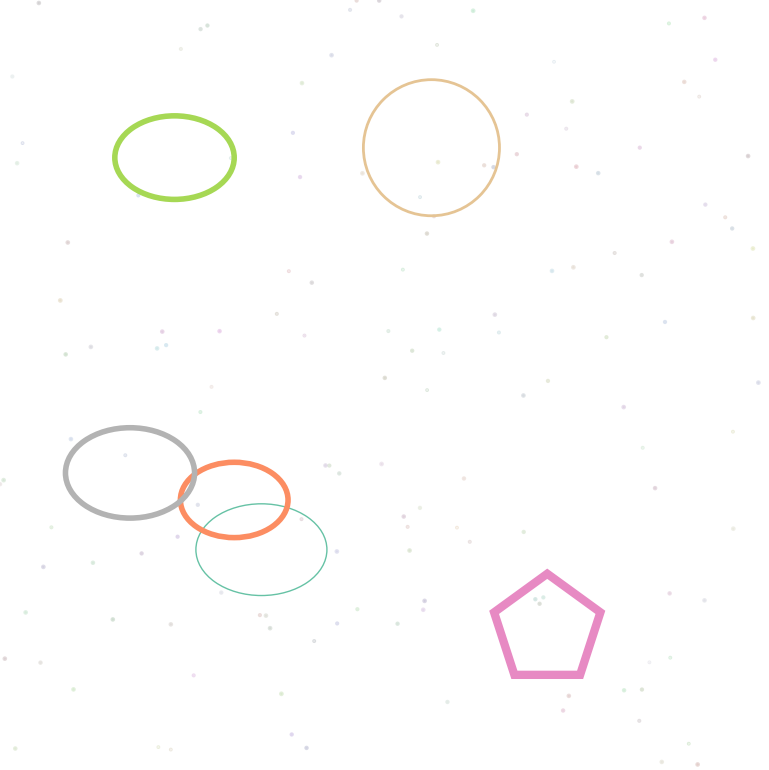[{"shape": "oval", "thickness": 0.5, "radius": 0.43, "center": [0.339, 0.286]}, {"shape": "oval", "thickness": 2, "radius": 0.35, "center": [0.304, 0.351]}, {"shape": "pentagon", "thickness": 3, "radius": 0.36, "center": [0.711, 0.182]}, {"shape": "oval", "thickness": 2, "radius": 0.39, "center": [0.227, 0.795]}, {"shape": "circle", "thickness": 1, "radius": 0.44, "center": [0.56, 0.808]}, {"shape": "oval", "thickness": 2, "radius": 0.42, "center": [0.169, 0.386]}]